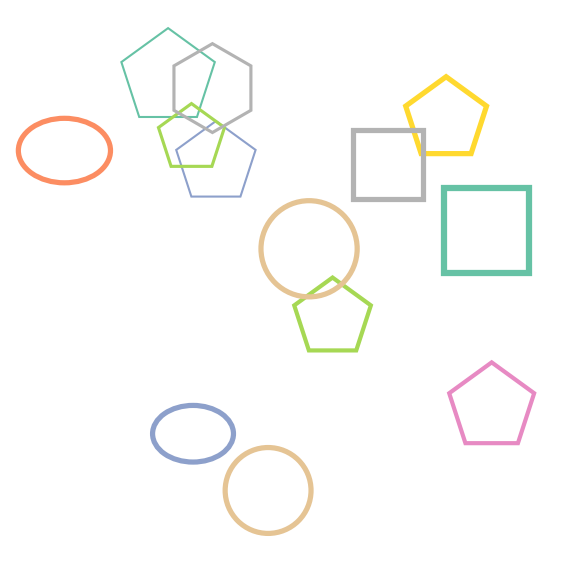[{"shape": "pentagon", "thickness": 1, "radius": 0.43, "center": [0.291, 0.865]}, {"shape": "square", "thickness": 3, "radius": 0.37, "center": [0.842, 0.599]}, {"shape": "oval", "thickness": 2.5, "radius": 0.4, "center": [0.112, 0.738]}, {"shape": "oval", "thickness": 2.5, "radius": 0.35, "center": [0.334, 0.248]}, {"shape": "pentagon", "thickness": 1, "radius": 0.36, "center": [0.374, 0.717]}, {"shape": "pentagon", "thickness": 2, "radius": 0.39, "center": [0.851, 0.294]}, {"shape": "pentagon", "thickness": 2, "radius": 0.35, "center": [0.576, 0.449]}, {"shape": "pentagon", "thickness": 1.5, "radius": 0.3, "center": [0.332, 0.76]}, {"shape": "pentagon", "thickness": 2.5, "radius": 0.37, "center": [0.773, 0.793]}, {"shape": "circle", "thickness": 2.5, "radius": 0.37, "center": [0.464, 0.15]}, {"shape": "circle", "thickness": 2.5, "radius": 0.42, "center": [0.535, 0.568]}, {"shape": "hexagon", "thickness": 1.5, "radius": 0.38, "center": [0.368, 0.847]}, {"shape": "square", "thickness": 2.5, "radius": 0.3, "center": [0.672, 0.714]}]